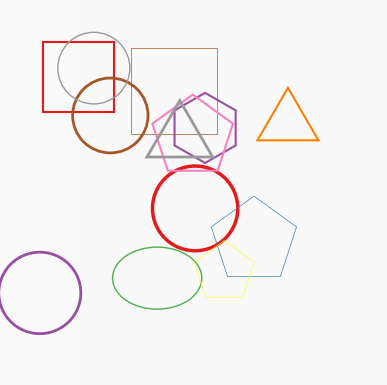[{"shape": "circle", "thickness": 2.5, "radius": 0.55, "center": [0.504, 0.459]}, {"shape": "square", "thickness": 1.5, "radius": 0.46, "center": [0.202, 0.8]}, {"shape": "pentagon", "thickness": 0.5, "radius": 0.58, "center": [0.655, 0.375]}, {"shape": "oval", "thickness": 1, "radius": 0.58, "center": [0.406, 0.278]}, {"shape": "hexagon", "thickness": 1.5, "radius": 0.46, "center": [0.529, 0.668]}, {"shape": "circle", "thickness": 2, "radius": 0.53, "center": [0.103, 0.239]}, {"shape": "triangle", "thickness": 1.5, "radius": 0.45, "center": [0.743, 0.681]}, {"shape": "pentagon", "thickness": 0.5, "radius": 0.41, "center": [0.579, 0.294]}, {"shape": "circle", "thickness": 2, "radius": 0.49, "center": [0.285, 0.7]}, {"shape": "square", "thickness": 0.5, "radius": 0.56, "center": [0.45, 0.763]}, {"shape": "pentagon", "thickness": 1.5, "radius": 0.55, "center": [0.497, 0.645]}, {"shape": "triangle", "thickness": 2, "radius": 0.49, "center": [0.464, 0.641]}, {"shape": "circle", "thickness": 1, "radius": 0.46, "center": [0.242, 0.823]}]